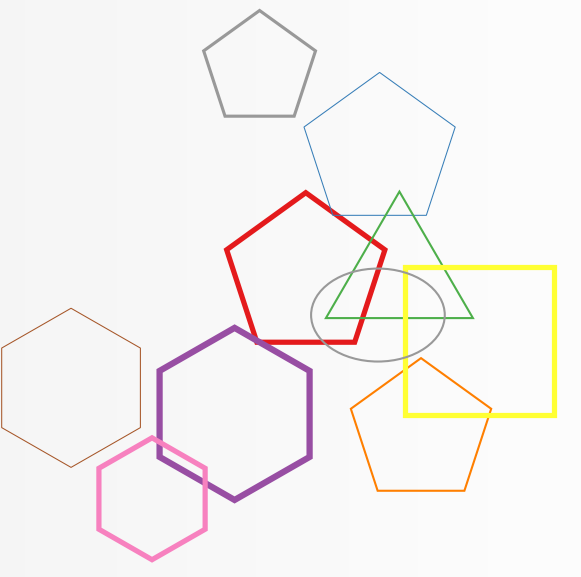[{"shape": "pentagon", "thickness": 2.5, "radius": 0.72, "center": [0.526, 0.522]}, {"shape": "pentagon", "thickness": 0.5, "radius": 0.68, "center": [0.653, 0.737]}, {"shape": "triangle", "thickness": 1, "radius": 0.73, "center": [0.687, 0.521]}, {"shape": "hexagon", "thickness": 3, "radius": 0.75, "center": [0.404, 0.282]}, {"shape": "pentagon", "thickness": 1, "radius": 0.63, "center": [0.724, 0.252]}, {"shape": "square", "thickness": 2.5, "radius": 0.64, "center": [0.825, 0.408]}, {"shape": "hexagon", "thickness": 0.5, "radius": 0.69, "center": [0.122, 0.328]}, {"shape": "hexagon", "thickness": 2.5, "radius": 0.53, "center": [0.262, 0.135]}, {"shape": "pentagon", "thickness": 1.5, "radius": 0.51, "center": [0.447, 0.88]}, {"shape": "oval", "thickness": 1, "radius": 0.57, "center": [0.65, 0.454]}]